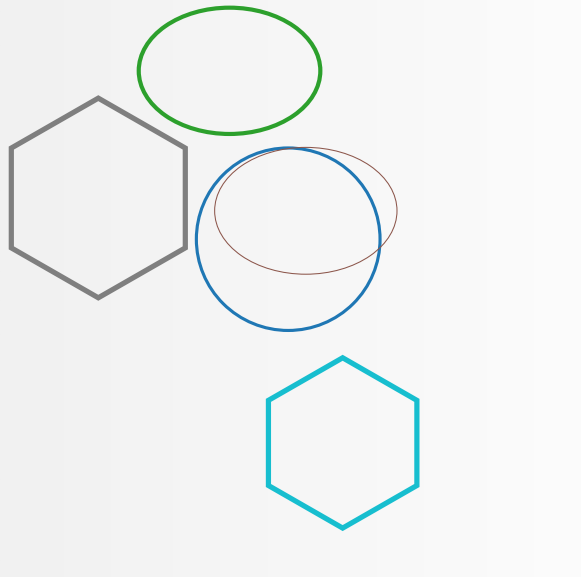[{"shape": "circle", "thickness": 1.5, "radius": 0.79, "center": [0.496, 0.585]}, {"shape": "oval", "thickness": 2, "radius": 0.78, "center": [0.395, 0.876]}, {"shape": "oval", "thickness": 0.5, "radius": 0.78, "center": [0.526, 0.634]}, {"shape": "hexagon", "thickness": 2.5, "radius": 0.86, "center": [0.169, 0.656]}, {"shape": "hexagon", "thickness": 2.5, "radius": 0.74, "center": [0.59, 0.232]}]